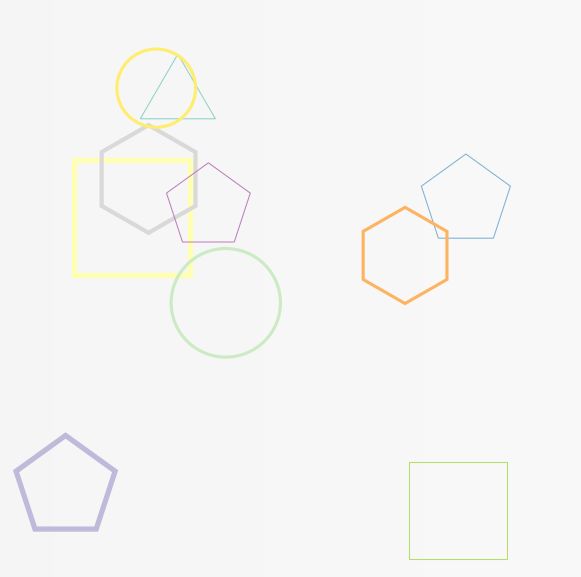[{"shape": "triangle", "thickness": 0.5, "radius": 0.37, "center": [0.306, 0.831]}, {"shape": "square", "thickness": 2.5, "radius": 0.5, "center": [0.227, 0.622]}, {"shape": "pentagon", "thickness": 2.5, "radius": 0.45, "center": [0.113, 0.155]}, {"shape": "pentagon", "thickness": 0.5, "radius": 0.4, "center": [0.802, 0.652]}, {"shape": "hexagon", "thickness": 1.5, "radius": 0.42, "center": [0.697, 0.557]}, {"shape": "square", "thickness": 0.5, "radius": 0.42, "center": [0.788, 0.115]}, {"shape": "hexagon", "thickness": 2, "radius": 0.47, "center": [0.256, 0.689]}, {"shape": "pentagon", "thickness": 0.5, "radius": 0.38, "center": [0.359, 0.641]}, {"shape": "circle", "thickness": 1.5, "radius": 0.47, "center": [0.388, 0.475]}, {"shape": "circle", "thickness": 1.5, "radius": 0.34, "center": [0.269, 0.846]}]